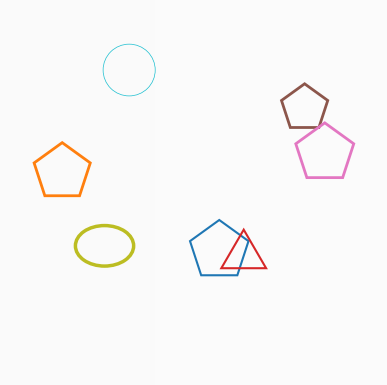[{"shape": "pentagon", "thickness": 1.5, "radius": 0.4, "center": [0.566, 0.349]}, {"shape": "pentagon", "thickness": 2, "radius": 0.38, "center": [0.161, 0.553]}, {"shape": "triangle", "thickness": 1.5, "radius": 0.33, "center": [0.629, 0.337]}, {"shape": "pentagon", "thickness": 2, "radius": 0.31, "center": [0.786, 0.72]}, {"shape": "pentagon", "thickness": 2, "radius": 0.39, "center": [0.838, 0.602]}, {"shape": "oval", "thickness": 2.5, "radius": 0.38, "center": [0.27, 0.361]}, {"shape": "circle", "thickness": 0.5, "radius": 0.34, "center": [0.333, 0.818]}]